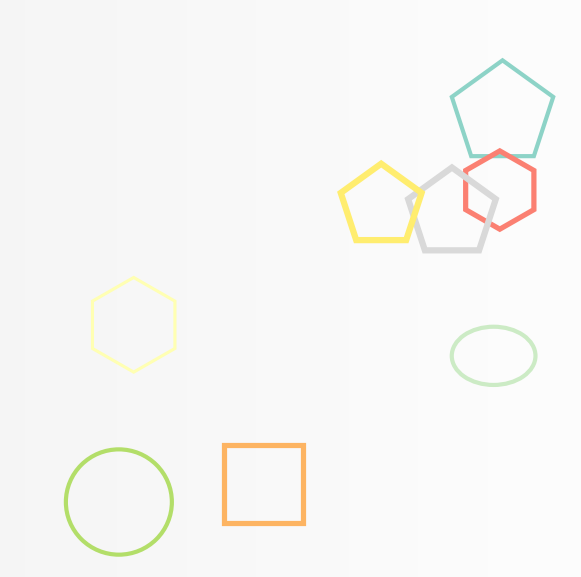[{"shape": "pentagon", "thickness": 2, "radius": 0.46, "center": [0.865, 0.803]}, {"shape": "hexagon", "thickness": 1.5, "radius": 0.41, "center": [0.23, 0.437]}, {"shape": "hexagon", "thickness": 2.5, "radius": 0.34, "center": [0.86, 0.67]}, {"shape": "square", "thickness": 2.5, "radius": 0.34, "center": [0.453, 0.161]}, {"shape": "circle", "thickness": 2, "radius": 0.46, "center": [0.205, 0.13]}, {"shape": "pentagon", "thickness": 3, "radius": 0.4, "center": [0.778, 0.63]}, {"shape": "oval", "thickness": 2, "radius": 0.36, "center": [0.849, 0.383]}, {"shape": "pentagon", "thickness": 3, "radius": 0.37, "center": [0.656, 0.643]}]